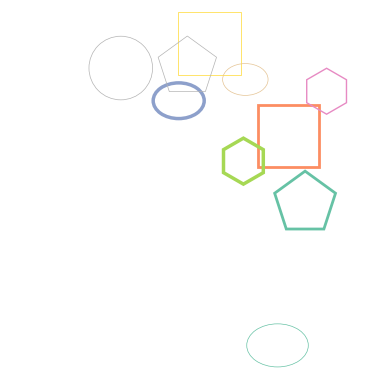[{"shape": "pentagon", "thickness": 2, "radius": 0.42, "center": [0.792, 0.472]}, {"shape": "oval", "thickness": 0.5, "radius": 0.4, "center": [0.721, 0.103]}, {"shape": "square", "thickness": 2, "radius": 0.4, "center": [0.75, 0.647]}, {"shape": "oval", "thickness": 2.5, "radius": 0.33, "center": [0.464, 0.738]}, {"shape": "hexagon", "thickness": 1, "radius": 0.3, "center": [0.848, 0.763]}, {"shape": "hexagon", "thickness": 2.5, "radius": 0.3, "center": [0.632, 0.581]}, {"shape": "square", "thickness": 0.5, "radius": 0.41, "center": [0.545, 0.887]}, {"shape": "oval", "thickness": 0.5, "radius": 0.3, "center": [0.637, 0.794]}, {"shape": "pentagon", "thickness": 0.5, "radius": 0.4, "center": [0.487, 0.827]}, {"shape": "circle", "thickness": 0.5, "radius": 0.41, "center": [0.314, 0.823]}]